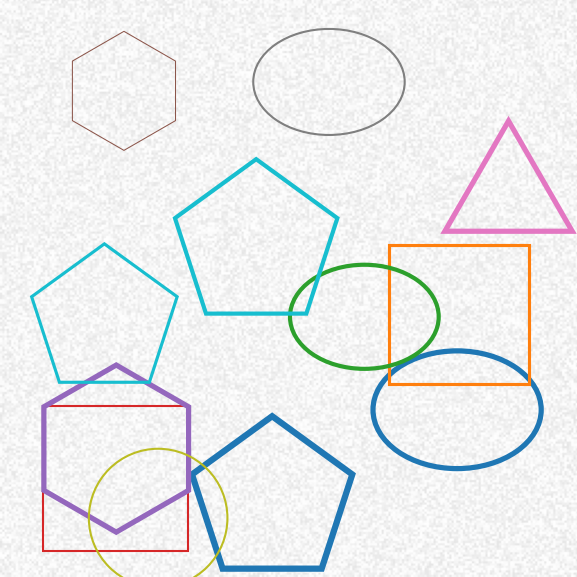[{"shape": "oval", "thickness": 2.5, "radius": 0.73, "center": [0.792, 0.29]}, {"shape": "pentagon", "thickness": 3, "radius": 0.73, "center": [0.471, 0.132]}, {"shape": "square", "thickness": 1.5, "radius": 0.6, "center": [0.795, 0.455]}, {"shape": "oval", "thickness": 2, "radius": 0.64, "center": [0.631, 0.451]}, {"shape": "square", "thickness": 1, "radius": 0.63, "center": [0.2, 0.17]}, {"shape": "hexagon", "thickness": 2.5, "radius": 0.72, "center": [0.201, 0.222]}, {"shape": "hexagon", "thickness": 0.5, "radius": 0.52, "center": [0.215, 0.842]}, {"shape": "triangle", "thickness": 2.5, "radius": 0.64, "center": [0.881, 0.662]}, {"shape": "oval", "thickness": 1, "radius": 0.66, "center": [0.57, 0.857]}, {"shape": "circle", "thickness": 1, "radius": 0.6, "center": [0.274, 0.102]}, {"shape": "pentagon", "thickness": 2, "radius": 0.74, "center": [0.444, 0.576]}, {"shape": "pentagon", "thickness": 1.5, "radius": 0.66, "center": [0.181, 0.444]}]